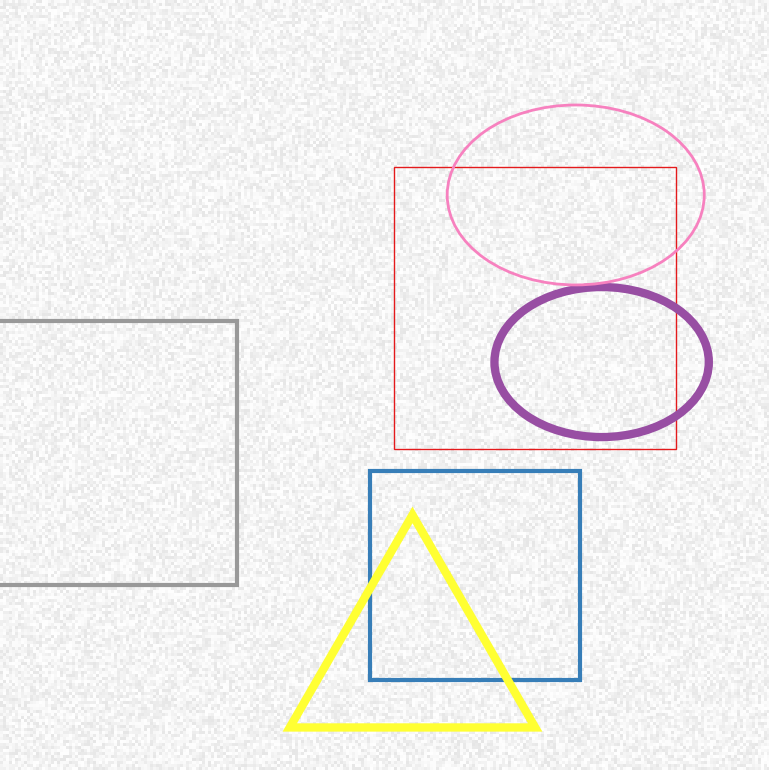[{"shape": "square", "thickness": 0.5, "radius": 0.92, "center": [0.695, 0.6]}, {"shape": "square", "thickness": 1.5, "radius": 0.68, "center": [0.617, 0.253]}, {"shape": "oval", "thickness": 3, "radius": 0.7, "center": [0.781, 0.53]}, {"shape": "triangle", "thickness": 3, "radius": 0.92, "center": [0.536, 0.147]}, {"shape": "oval", "thickness": 1, "radius": 0.83, "center": [0.748, 0.747]}, {"shape": "square", "thickness": 1.5, "radius": 0.86, "center": [0.137, 0.411]}]